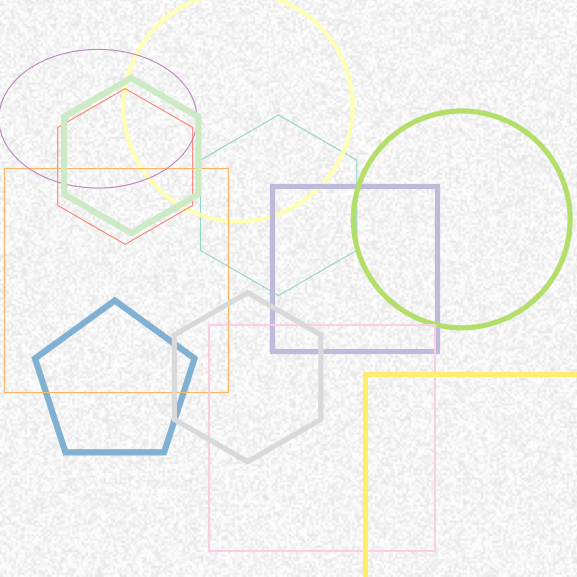[{"shape": "hexagon", "thickness": 0.5, "radius": 0.78, "center": [0.482, 0.644]}, {"shape": "circle", "thickness": 2, "radius": 0.99, "center": [0.412, 0.814]}, {"shape": "square", "thickness": 2.5, "radius": 0.72, "center": [0.614, 0.534]}, {"shape": "hexagon", "thickness": 0.5, "radius": 0.67, "center": [0.217, 0.711]}, {"shape": "pentagon", "thickness": 3, "radius": 0.73, "center": [0.199, 0.333]}, {"shape": "square", "thickness": 0.5, "radius": 0.97, "center": [0.201, 0.514]}, {"shape": "circle", "thickness": 2.5, "radius": 0.94, "center": [0.8, 0.619]}, {"shape": "square", "thickness": 1, "radius": 0.98, "center": [0.557, 0.241]}, {"shape": "hexagon", "thickness": 2.5, "radius": 0.73, "center": [0.429, 0.346]}, {"shape": "oval", "thickness": 0.5, "radius": 0.86, "center": [0.17, 0.794]}, {"shape": "hexagon", "thickness": 3, "radius": 0.67, "center": [0.227, 0.73]}, {"shape": "square", "thickness": 2.5, "radius": 0.93, "center": [0.817, 0.165]}]